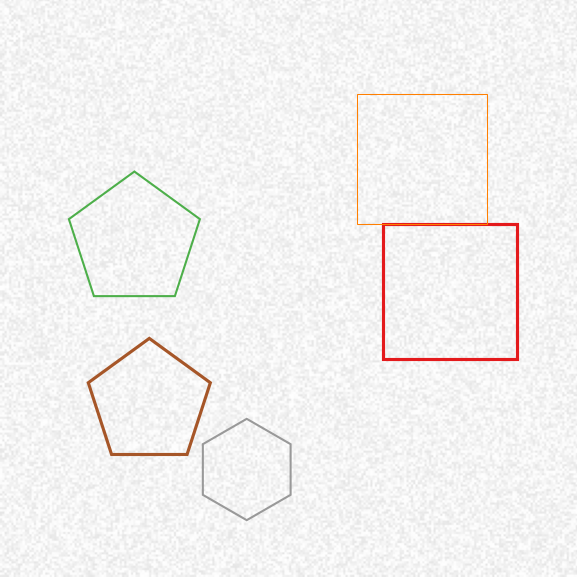[{"shape": "square", "thickness": 1.5, "radius": 0.58, "center": [0.78, 0.494]}, {"shape": "pentagon", "thickness": 1, "radius": 0.6, "center": [0.233, 0.583]}, {"shape": "square", "thickness": 0.5, "radius": 0.57, "center": [0.731, 0.724]}, {"shape": "pentagon", "thickness": 1.5, "radius": 0.56, "center": [0.259, 0.302]}, {"shape": "hexagon", "thickness": 1, "radius": 0.44, "center": [0.427, 0.186]}]